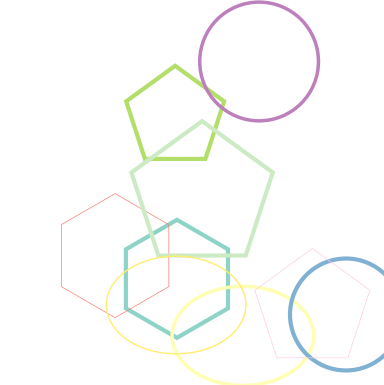[{"shape": "hexagon", "thickness": 3, "radius": 0.77, "center": [0.46, 0.276]}, {"shape": "oval", "thickness": 2.5, "radius": 0.92, "center": [0.631, 0.128]}, {"shape": "hexagon", "thickness": 0.5, "radius": 0.81, "center": [0.299, 0.336]}, {"shape": "circle", "thickness": 3, "radius": 0.73, "center": [0.899, 0.183]}, {"shape": "pentagon", "thickness": 3, "radius": 0.67, "center": [0.455, 0.695]}, {"shape": "pentagon", "thickness": 0.5, "radius": 0.79, "center": [0.811, 0.198]}, {"shape": "circle", "thickness": 2.5, "radius": 0.77, "center": [0.673, 0.84]}, {"shape": "pentagon", "thickness": 3, "radius": 0.96, "center": [0.525, 0.492]}, {"shape": "oval", "thickness": 1, "radius": 0.91, "center": [0.458, 0.208]}]